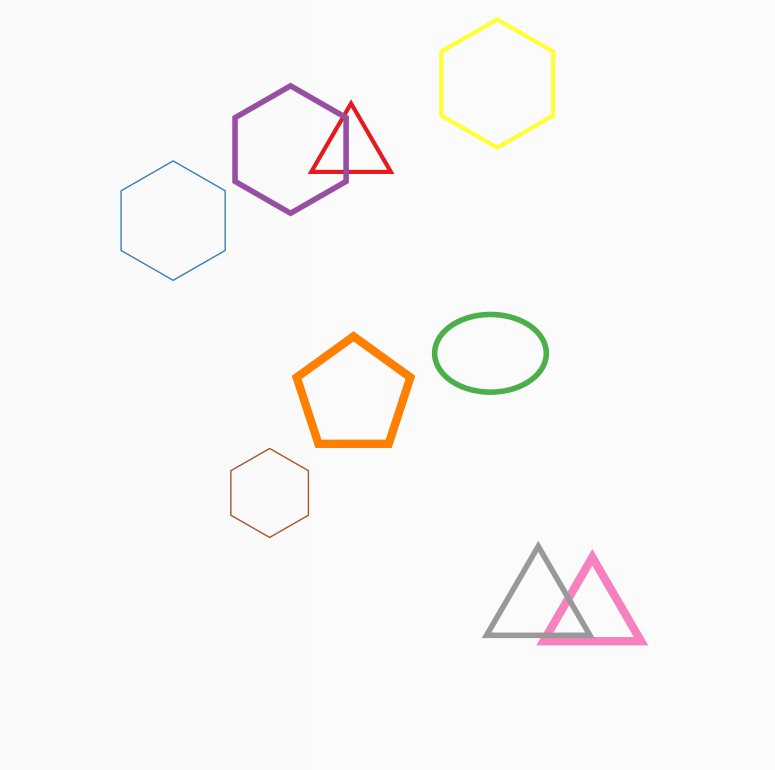[{"shape": "triangle", "thickness": 1.5, "radius": 0.3, "center": [0.453, 0.806]}, {"shape": "hexagon", "thickness": 0.5, "radius": 0.39, "center": [0.223, 0.713]}, {"shape": "oval", "thickness": 2, "radius": 0.36, "center": [0.633, 0.541]}, {"shape": "hexagon", "thickness": 2, "radius": 0.41, "center": [0.375, 0.806]}, {"shape": "pentagon", "thickness": 3, "radius": 0.39, "center": [0.456, 0.486]}, {"shape": "hexagon", "thickness": 1.5, "radius": 0.42, "center": [0.642, 0.891]}, {"shape": "hexagon", "thickness": 0.5, "radius": 0.29, "center": [0.348, 0.36]}, {"shape": "triangle", "thickness": 3, "radius": 0.36, "center": [0.764, 0.204]}, {"shape": "triangle", "thickness": 2, "radius": 0.39, "center": [0.695, 0.213]}]